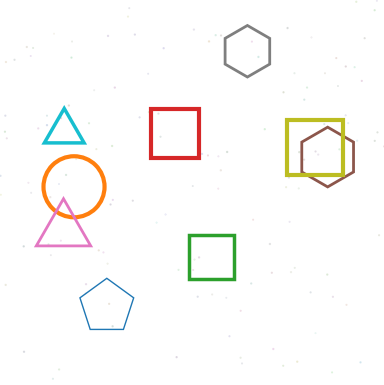[{"shape": "pentagon", "thickness": 1, "radius": 0.37, "center": [0.277, 0.204]}, {"shape": "circle", "thickness": 3, "radius": 0.4, "center": [0.192, 0.515]}, {"shape": "square", "thickness": 2.5, "radius": 0.29, "center": [0.55, 0.332]}, {"shape": "square", "thickness": 3, "radius": 0.31, "center": [0.455, 0.653]}, {"shape": "hexagon", "thickness": 2, "radius": 0.39, "center": [0.851, 0.592]}, {"shape": "triangle", "thickness": 2, "radius": 0.41, "center": [0.165, 0.402]}, {"shape": "hexagon", "thickness": 2, "radius": 0.33, "center": [0.643, 0.867]}, {"shape": "square", "thickness": 3, "radius": 0.36, "center": [0.818, 0.617]}, {"shape": "triangle", "thickness": 2.5, "radius": 0.3, "center": [0.167, 0.659]}]